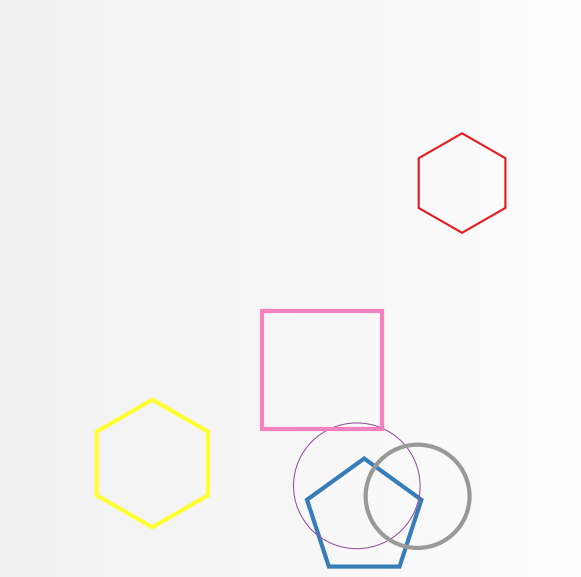[{"shape": "hexagon", "thickness": 1, "radius": 0.43, "center": [0.795, 0.682]}, {"shape": "pentagon", "thickness": 2, "radius": 0.52, "center": [0.627, 0.102]}, {"shape": "circle", "thickness": 0.5, "radius": 0.54, "center": [0.614, 0.158]}, {"shape": "hexagon", "thickness": 2, "radius": 0.55, "center": [0.262, 0.197]}, {"shape": "square", "thickness": 2, "radius": 0.51, "center": [0.554, 0.358]}, {"shape": "circle", "thickness": 2, "radius": 0.45, "center": [0.718, 0.14]}]